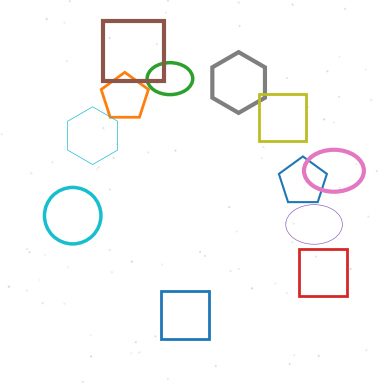[{"shape": "pentagon", "thickness": 1.5, "radius": 0.33, "center": [0.787, 0.528]}, {"shape": "square", "thickness": 2, "radius": 0.31, "center": [0.48, 0.182]}, {"shape": "pentagon", "thickness": 2, "radius": 0.32, "center": [0.324, 0.748]}, {"shape": "oval", "thickness": 2.5, "radius": 0.3, "center": [0.441, 0.796]}, {"shape": "square", "thickness": 2, "radius": 0.31, "center": [0.839, 0.292]}, {"shape": "oval", "thickness": 0.5, "radius": 0.37, "center": [0.816, 0.417]}, {"shape": "square", "thickness": 3, "radius": 0.39, "center": [0.346, 0.868]}, {"shape": "oval", "thickness": 3, "radius": 0.39, "center": [0.867, 0.557]}, {"shape": "hexagon", "thickness": 3, "radius": 0.39, "center": [0.62, 0.786]}, {"shape": "square", "thickness": 2, "radius": 0.3, "center": [0.734, 0.695]}, {"shape": "hexagon", "thickness": 0.5, "radius": 0.37, "center": [0.241, 0.648]}, {"shape": "circle", "thickness": 2.5, "radius": 0.37, "center": [0.189, 0.44]}]